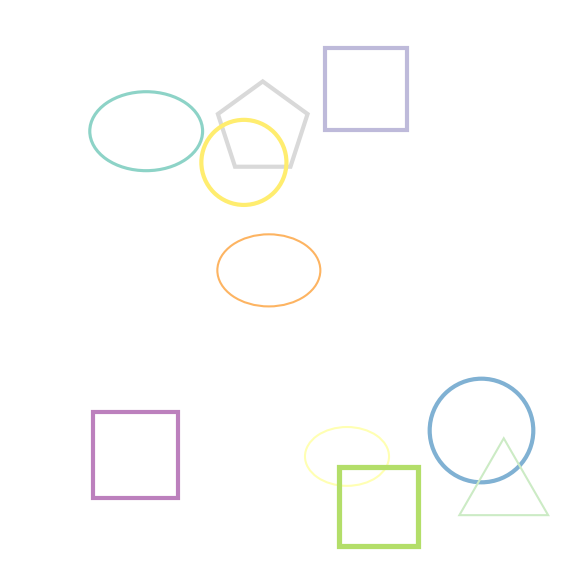[{"shape": "oval", "thickness": 1.5, "radius": 0.49, "center": [0.253, 0.772]}, {"shape": "oval", "thickness": 1, "radius": 0.36, "center": [0.601, 0.209]}, {"shape": "square", "thickness": 2, "radius": 0.36, "center": [0.634, 0.845]}, {"shape": "circle", "thickness": 2, "radius": 0.45, "center": [0.834, 0.254]}, {"shape": "oval", "thickness": 1, "radius": 0.45, "center": [0.466, 0.531]}, {"shape": "square", "thickness": 2.5, "radius": 0.34, "center": [0.655, 0.122]}, {"shape": "pentagon", "thickness": 2, "radius": 0.41, "center": [0.455, 0.776]}, {"shape": "square", "thickness": 2, "radius": 0.37, "center": [0.235, 0.211]}, {"shape": "triangle", "thickness": 1, "radius": 0.44, "center": [0.872, 0.151]}, {"shape": "circle", "thickness": 2, "radius": 0.37, "center": [0.422, 0.718]}]